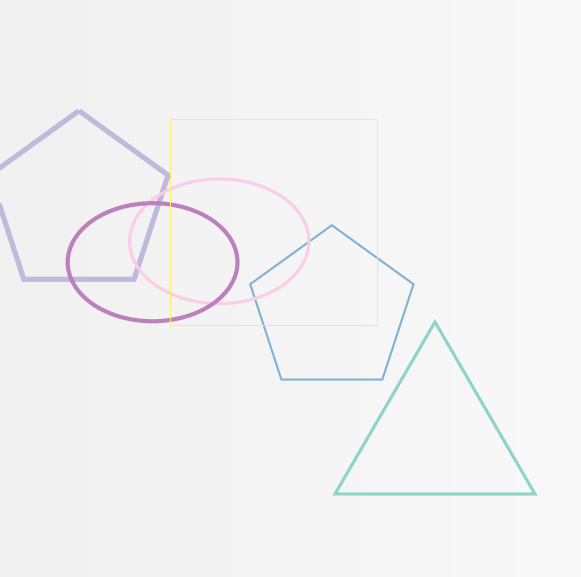[{"shape": "triangle", "thickness": 1.5, "radius": 0.99, "center": [0.748, 0.243]}, {"shape": "pentagon", "thickness": 2.5, "radius": 0.81, "center": [0.136, 0.646]}, {"shape": "pentagon", "thickness": 1, "radius": 0.74, "center": [0.571, 0.461]}, {"shape": "oval", "thickness": 1.5, "radius": 0.77, "center": [0.377, 0.581]}, {"shape": "oval", "thickness": 2, "radius": 0.73, "center": [0.262, 0.545]}, {"shape": "square", "thickness": 0.5, "radius": 0.89, "center": [0.471, 0.616]}]